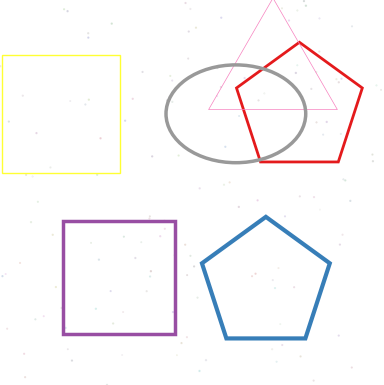[{"shape": "pentagon", "thickness": 2, "radius": 0.86, "center": [0.778, 0.718]}, {"shape": "pentagon", "thickness": 3, "radius": 0.87, "center": [0.691, 0.262]}, {"shape": "square", "thickness": 2.5, "radius": 0.73, "center": [0.309, 0.279]}, {"shape": "square", "thickness": 1, "radius": 0.77, "center": [0.158, 0.703]}, {"shape": "triangle", "thickness": 0.5, "radius": 0.97, "center": [0.709, 0.812]}, {"shape": "oval", "thickness": 2.5, "radius": 0.91, "center": [0.613, 0.704]}]